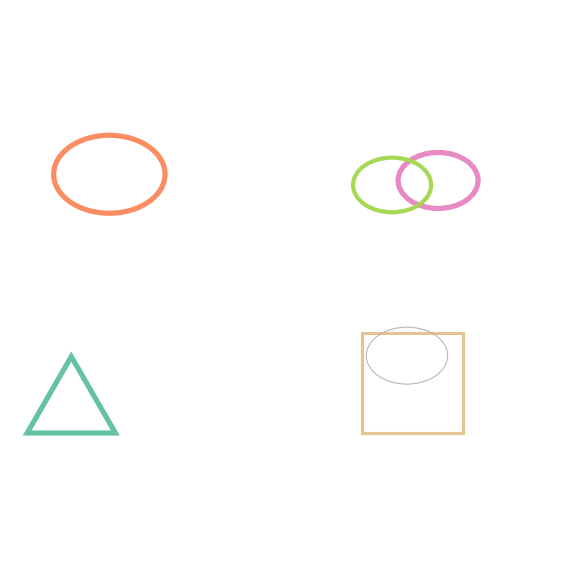[{"shape": "triangle", "thickness": 2.5, "radius": 0.44, "center": [0.123, 0.293]}, {"shape": "oval", "thickness": 2.5, "radius": 0.48, "center": [0.189, 0.697]}, {"shape": "oval", "thickness": 2.5, "radius": 0.35, "center": [0.759, 0.687]}, {"shape": "oval", "thickness": 2, "radius": 0.34, "center": [0.679, 0.679]}, {"shape": "square", "thickness": 1.5, "radius": 0.44, "center": [0.714, 0.336]}, {"shape": "oval", "thickness": 0.5, "radius": 0.35, "center": [0.705, 0.383]}]